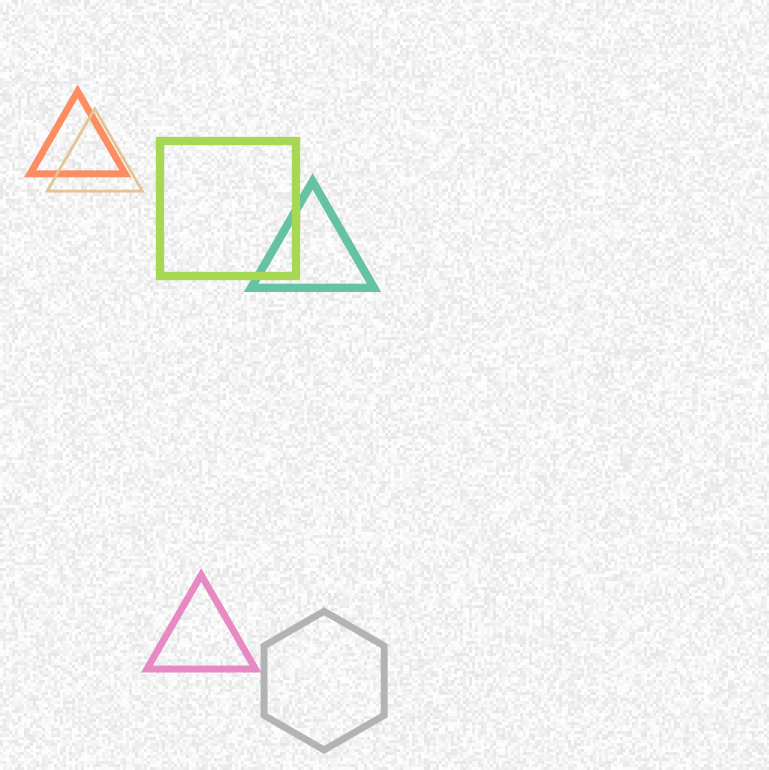[{"shape": "triangle", "thickness": 3, "radius": 0.46, "center": [0.406, 0.672]}, {"shape": "triangle", "thickness": 2.5, "radius": 0.36, "center": [0.101, 0.81]}, {"shape": "triangle", "thickness": 2.5, "radius": 0.41, "center": [0.261, 0.172]}, {"shape": "square", "thickness": 3, "radius": 0.44, "center": [0.296, 0.729]}, {"shape": "triangle", "thickness": 1, "radius": 0.36, "center": [0.123, 0.787]}, {"shape": "hexagon", "thickness": 2.5, "radius": 0.45, "center": [0.421, 0.116]}]